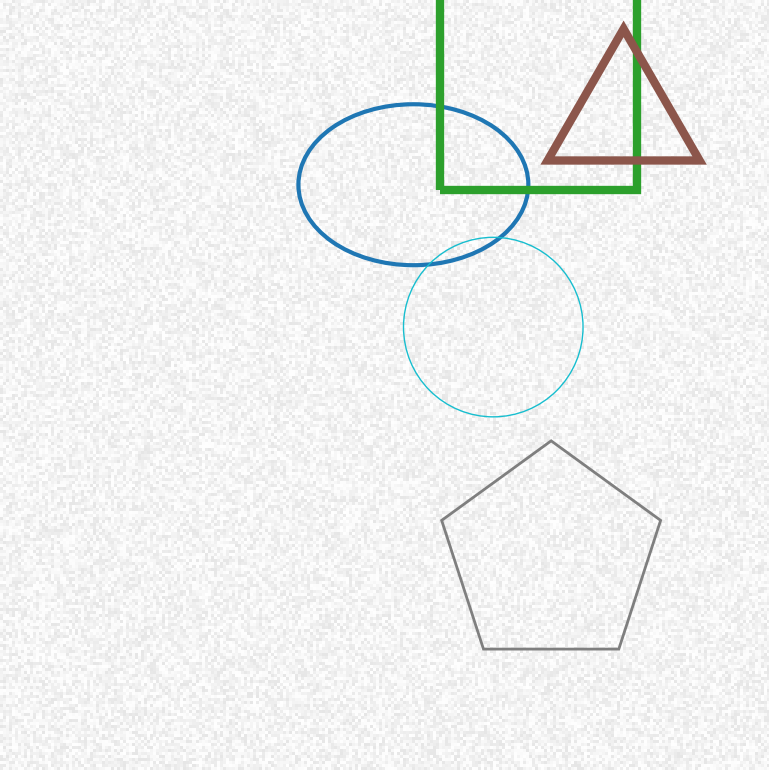[{"shape": "oval", "thickness": 1.5, "radius": 0.75, "center": [0.537, 0.76]}, {"shape": "square", "thickness": 3, "radius": 0.64, "center": [0.699, 0.881]}, {"shape": "triangle", "thickness": 3, "radius": 0.57, "center": [0.81, 0.849]}, {"shape": "pentagon", "thickness": 1, "radius": 0.75, "center": [0.716, 0.278]}, {"shape": "circle", "thickness": 0.5, "radius": 0.58, "center": [0.641, 0.575]}]